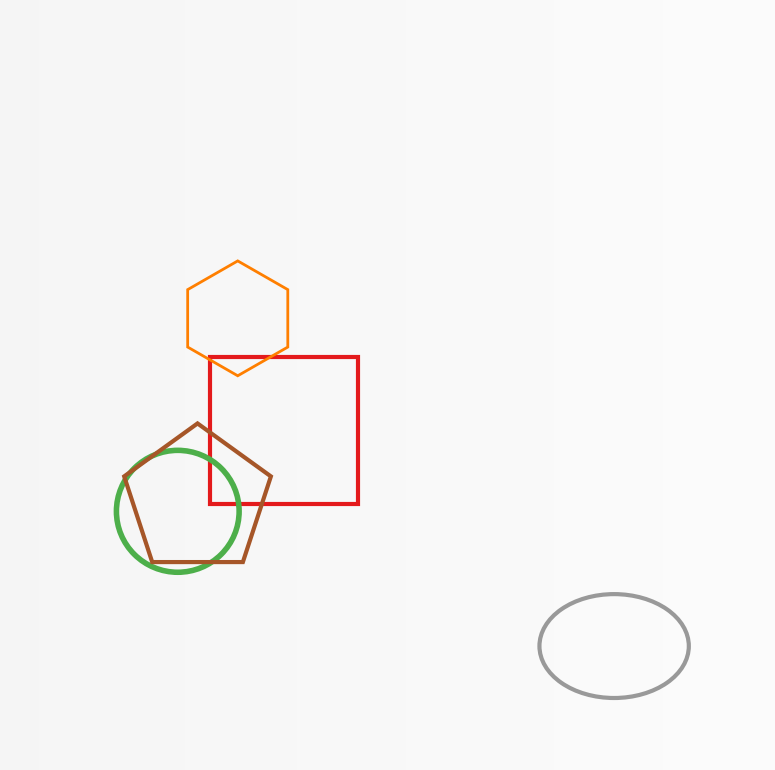[{"shape": "square", "thickness": 1.5, "radius": 0.48, "center": [0.366, 0.441]}, {"shape": "circle", "thickness": 2, "radius": 0.4, "center": [0.229, 0.336]}, {"shape": "hexagon", "thickness": 1, "radius": 0.37, "center": [0.307, 0.587]}, {"shape": "pentagon", "thickness": 1.5, "radius": 0.5, "center": [0.255, 0.351]}, {"shape": "oval", "thickness": 1.5, "radius": 0.48, "center": [0.792, 0.161]}]